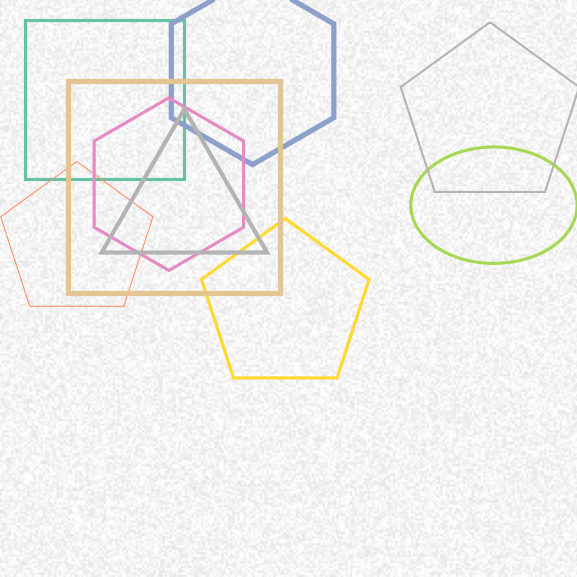[{"shape": "square", "thickness": 1.5, "radius": 0.69, "center": [0.181, 0.827]}, {"shape": "pentagon", "thickness": 0.5, "radius": 0.69, "center": [0.133, 0.581]}, {"shape": "hexagon", "thickness": 2.5, "radius": 0.81, "center": [0.437, 0.877]}, {"shape": "hexagon", "thickness": 1.5, "radius": 0.75, "center": [0.292, 0.68]}, {"shape": "oval", "thickness": 1.5, "radius": 0.72, "center": [0.855, 0.644]}, {"shape": "pentagon", "thickness": 1.5, "radius": 0.76, "center": [0.494, 0.468]}, {"shape": "square", "thickness": 2.5, "radius": 0.92, "center": [0.301, 0.675]}, {"shape": "pentagon", "thickness": 1, "radius": 0.81, "center": [0.848, 0.798]}, {"shape": "triangle", "thickness": 2, "radius": 0.83, "center": [0.319, 0.645]}]